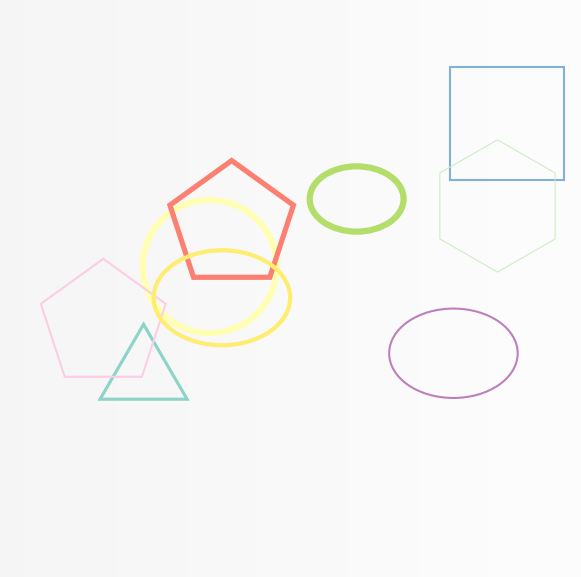[{"shape": "triangle", "thickness": 1.5, "radius": 0.43, "center": [0.247, 0.351]}, {"shape": "circle", "thickness": 3, "radius": 0.58, "center": [0.361, 0.538]}, {"shape": "pentagon", "thickness": 2.5, "radius": 0.56, "center": [0.399, 0.609]}, {"shape": "square", "thickness": 1, "radius": 0.49, "center": [0.872, 0.785]}, {"shape": "oval", "thickness": 3, "radius": 0.4, "center": [0.614, 0.655]}, {"shape": "pentagon", "thickness": 1, "radius": 0.56, "center": [0.178, 0.438]}, {"shape": "oval", "thickness": 1, "radius": 0.55, "center": [0.78, 0.387]}, {"shape": "hexagon", "thickness": 0.5, "radius": 0.57, "center": [0.856, 0.642]}, {"shape": "oval", "thickness": 2, "radius": 0.59, "center": [0.382, 0.484]}]